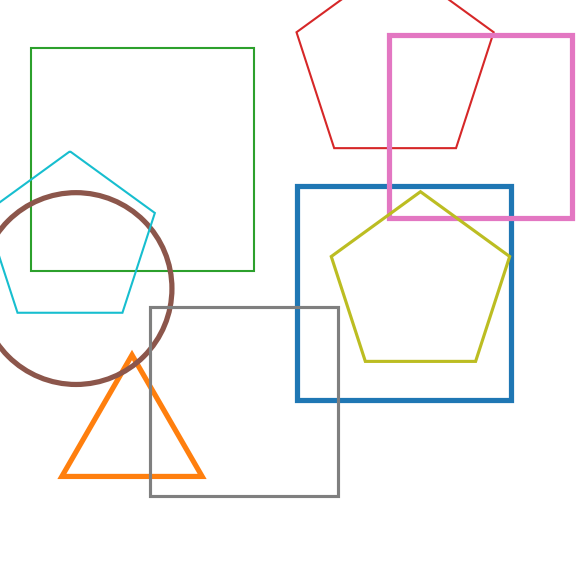[{"shape": "square", "thickness": 2.5, "radius": 0.93, "center": [0.699, 0.492]}, {"shape": "triangle", "thickness": 2.5, "radius": 0.7, "center": [0.229, 0.244]}, {"shape": "square", "thickness": 1, "radius": 0.96, "center": [0.247, 0.723]}, {"shape": "pentagon", "thickness": 1, "radius": 0.9, "center": [0.684, 0.888]}, {"shape": "circle", "thickness": 2.5, "radius": 0.83, "center": [0.132, 0.499]}, {"shape": "square", "thickness": 2.5, "radius": 0.79, "center": [0.832, 0.781]}, {"shape": "square", "thickness": 1.5, "radius": 0.82, "center": [0.422, 0.304]}, {"shape": "pentagon", "thickness": 1.5, "radius": 0.81, "center": [0.728, 0.505]}, {"shape": "pentagon", "thickness": 1, "radius": 0.77, "center": [0.121, 0.583]}]